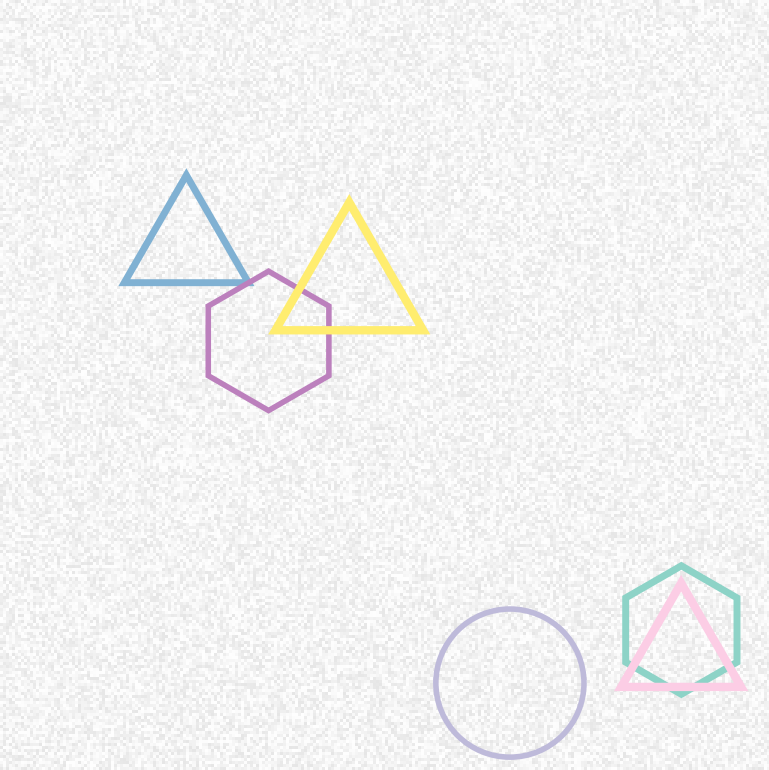[{"shape": "hexagon", "thickness": 2.5, "radius": 0.42, "center": [0.885, 0.182]}, {"shape": "circle", "thickness": 2, "radius": 0.48, "center": [0.662, 0.113]}, {"shape": "triangle", "thickness": 2.5, "radius": 0.47, "center": [0.242, 0.679]}, {"shape": "triangle", "thickness": 3, "radius": 0.45, "center": [0.885, 0.153]}, {"shape": "hexagon", "thickness": 2, "radius": 0.45, "center": [0.349, 0.557]}, {"shape": "triangle", "thickness": 3, "radius": 0.55, "center": [0.454, 0.626]}]